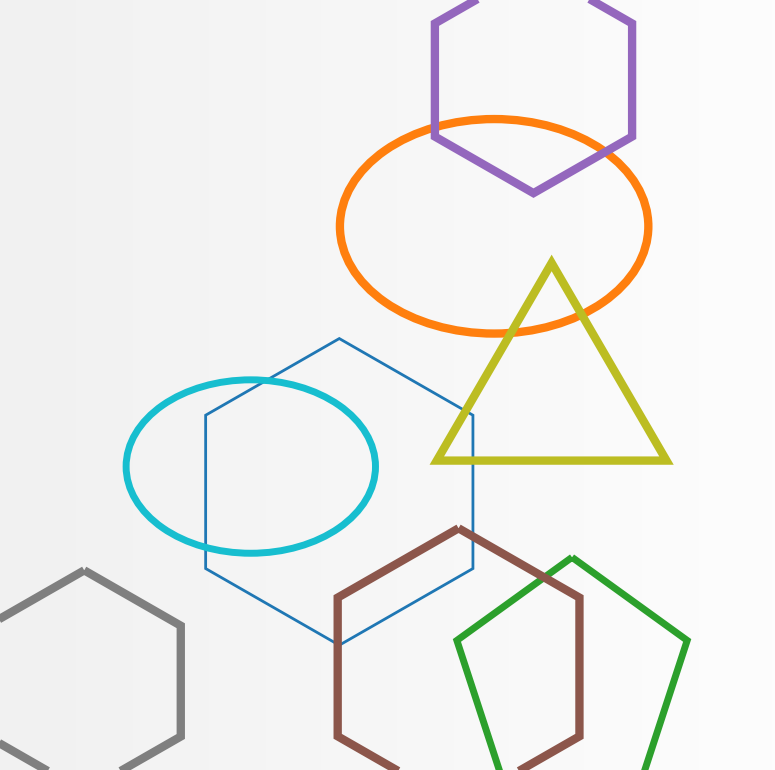[{"shape": "hexagon", "thickness": 1, "radius": 1.0, "center": [0.438, 0.361]}, {"shape": "oval", "thickness": 3, "radius": 0.99, "center": [0.638, 0.706]}, {"shape": "pentagon", "thickness": 2.5, "radius": 0.78, "center": [0.738, 0.12]}, {"shape": "hexagon", "thickness": 3, "radius": 0.73, "center": [0.688, 0.896]}, {"shape": "hexagon", "thickness": 3, "radius": 0.9, "center": [0.592, 0.134]}, {"shape": "hexagon", "thickness": 3, "radius": 0.72, "center": [0.109, 0.115]}, {"shape": "triangle", "thickness": 3, "radius": 0.86, "center": [0.712, 0.487]}, {"shape": "oval", "thickness": 2.5, "radius": 0.8, "center": [0.324, 0.394]}]